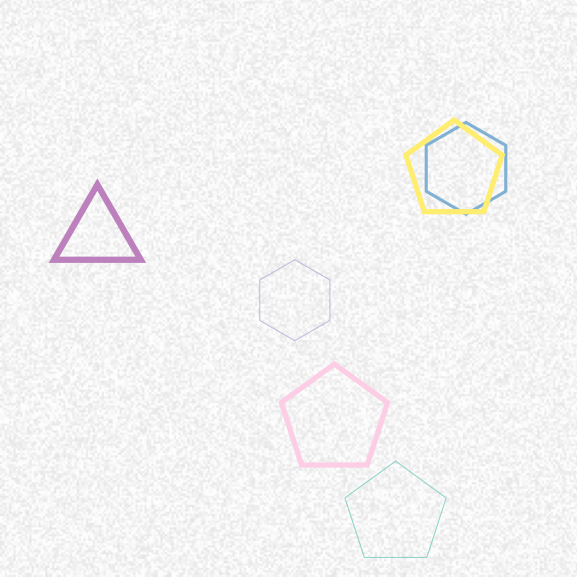[{"shape": "pentagon", "thickness": 0.5, "radius": 0.46, "center": [0.685, 0.108]}, {"shape": "hexagon", "thickness": 0.5, "radius": 0.35, "center": [0.511, 0.479]}, {"shape": "hexagon", "thickness": 1.5, "radius": 0.4, "center": [0.807, 0.708]}, {"shape": "pentagon", "thickness": 2.5, "radius": 0.48, "center": [0.579, 0.272]}, {"shape": "triangle", "thickness": 3, "radius": 0.43, "center": [0.169, 0.593]}, {"shape": "pentagon", "thickness": 2.5, "radius": 0.44, "center": [0.786, 0.704]}]